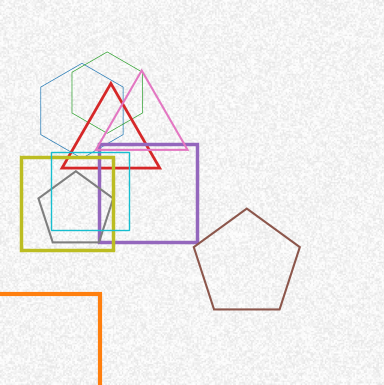[{"shape": "hexagon", "thickness": 0.5, "radius": 0.62, "center": [0.213, 0.712]}, {"shape": "square", "thickness": 3, "radius": 0.66, "center": [0.128, 0.104]}, {"shape": "hexagon", "thickness": 0.5, "radius": 0.53, "center": [0.279, 0.759]}, {"shape": "triangle", "thickness": 2, "radius": 0.73, "center": [0.288, 0.637]}, {"shape": "square", "thickness": 2.5, "radius": 0.64, "center": [0.384, 0.499]}, {"shape": "pentagon", "thickness": 1.5, "radius": 0.72, "center": [0.641, 0.313]}, {"shape": "triangle", "thickness": 1.5, "radius": 0.69, "center": [0.368, 0.679]}, {"shape": "pentagon", "thickness": 1.5, "radius": 0.51, "center": [0.197, 0.453]}, {"shape": "square", "thickness": 2.5, "radius": 0.6, "center": [0.174, 0.472]}, {"shape": "square", "thickness": 1, "radius": 0.51, "center": [0.233, 0.504]}]